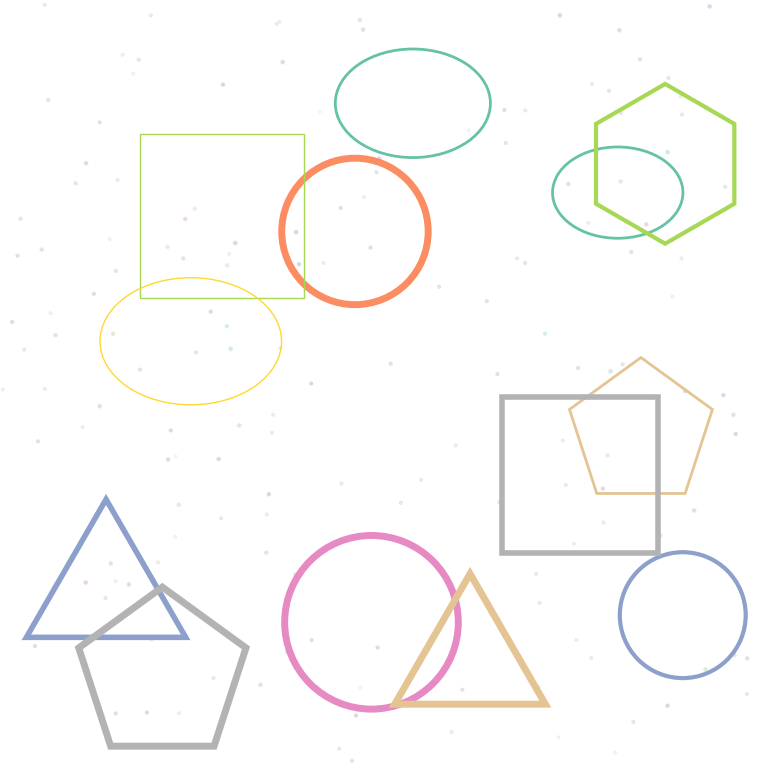[{"shape": "oval", "thickness": 1, "radius": 0.5, "center": [0.536, 0.866]}, {"shape": "oval", "thickness": 1, "radius": 0.42, "center": [0.802, 0.75]}, {"shape": "circle", "thickness": 2.5, "radius": 0.48, "center": [0.461, 0.699]}, {"shape": "triangle", "thickness": 2, "radius": 0.6, "center": [0.138, 0.232]}, {"shape": "circle", "thickness": 1.5, "radius": 0.41, "center": [0.887, 0.201]}, {"shape": "circle", "thickness": 2.5, "radius": 0.56, "center": [0.482, 0.192]}, {"shape": "hexagon", "thickness": 1.5, "radius": 0.52, "center": [0.864, 0.787]}, {"shape": "square", "thickness": 0.5, "radius": 0.53, "center": [0.289, 0.72]}, {"shape": "oval", "thickness": 0.5, "radius": 0.59, "center": [0.248, 0.557]}, {"shape": "pentagon", "thickness": 1, "radius": 0.49, "center": [0.832, 0.438]}, {"shape": "triangle", "thickness": 2.5, "radius": 0.56, "center": [0.61, 0.142]}, {"shape": "pentagon", "thickness": 2.5, "radius": 0.57, "center": [0.211, 0.123]}, {"shape": "square", "thickness": 2, "radius": 0.51, "center": [0.754, 0.383]}]